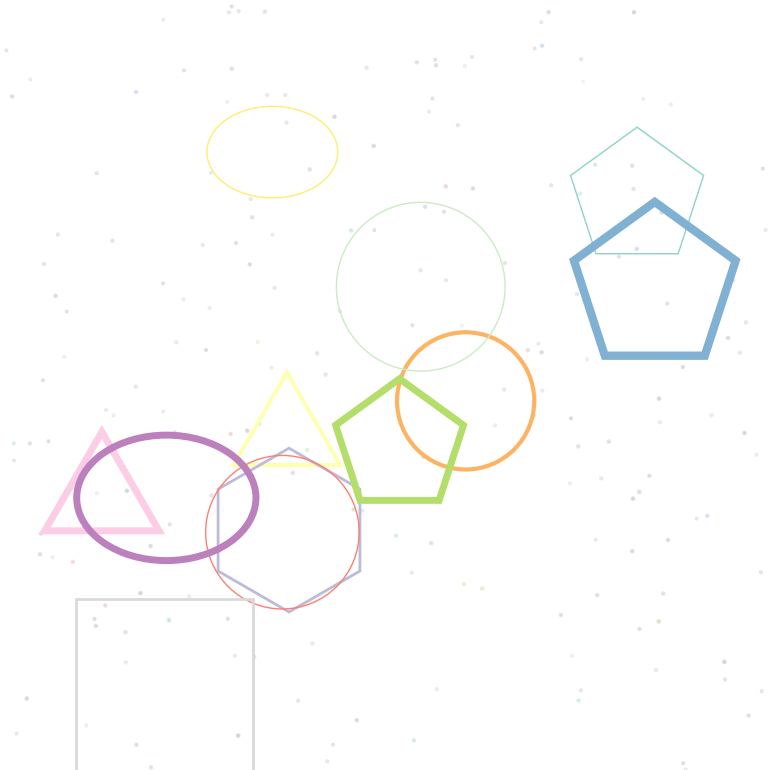[{"shape": "pentagon", "thickness": 0.5, "radius": 0.45, "center": [0.827, 0.744]}, {"shape": "triangle", "thickness": 1.5, "radius": 0.4, "center": [0.373, 0.436]}, {"shape": "hexagon", "thickness": 1, "radius": 0.53, "center": [0.375, 0.312]}, {"shape": "circle", "thickness": 0.5, "radius": 0.5, "center": [0.367, 0.309]}, {"shape": "pentagon", "thickness": 3, "radius": 0.55, "center": [0.85, 0.627]}, {"shape": "circle", "thickness": 1.5, "radius": 0.45, "center": [0.605, 0.479]}, {"shape": "pentagon", "thickness": 2.5, "radius": 0.44, "center": [0.519, 0.421]}, {"shape": "triangle", "thickness": 2.5, "radius": 0.43, "center": [0.132, 0.353]}, {"shape": "square", "thickness": 1, "radius": 0.58, "center": [0.213, 0.107]}, {"shape": "oval", "thickness": 2.5, "radius": 0.58, "center": [0.216, 0.353]}, {"shape": "circle", "thickness": 0.5, "radius": 0.55, "center": [0.546, 0.628]}, {"shape": "oval", "thickness": 0.5, "radius": 0.42, "center": [0.354, 0.802]}]